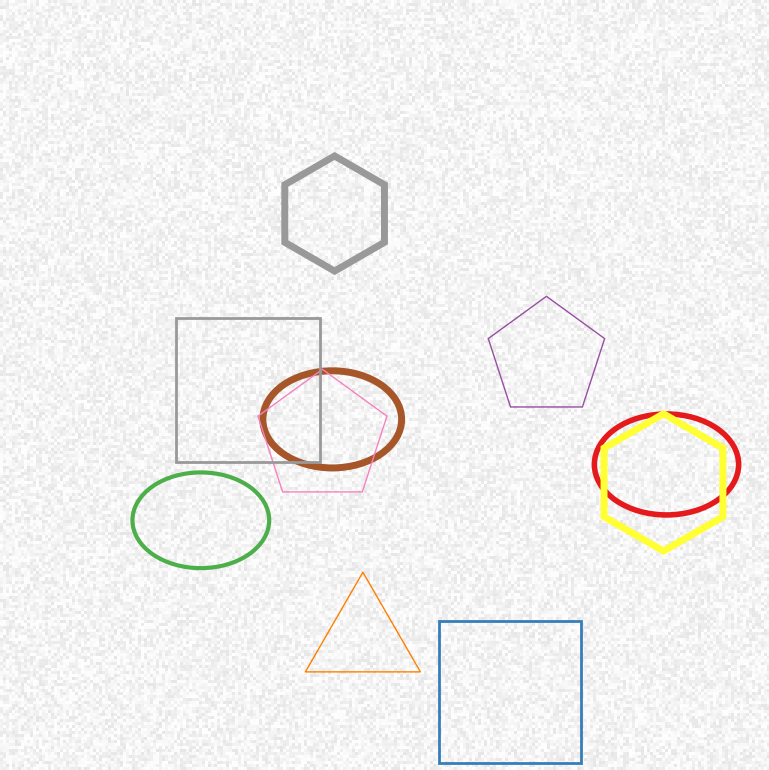[{"shape": "oval", "thickness": 2, "radius": 0.47, "center": [0.866, 0.397]}, {"shape": "square", "thickness": 1, "radius": 0.46, "center": [0.662, 0.101]}, {"shape": "oval", "thickness": 1.5, "radius": 0.44, "center": [0.261, 0.324]}, {"shape": "pentagon", "thickness": 0.5, "radius": 0.4, "center": [0.71, 0.536]}, {"shape": "triangle", "thickness": 0.5, "radius": 0.43, "center": [0.471, 0.171]}, {"shape": "hexagon", "thickness": 2.5, "radius": 0.45, "center": [0.862, 0.373]}, {"shape": "oval", "thickness": 2.5, "radius": 0.45, "center": [0.432, 0.455]}, {"shape": "pentagon", "thickness": 0.5, "radius": 0.44, "center": [0.419, 0.432]}, {"shape": "hexagon", "thickness": 2.5, "radius": 0.37, "center": [0.435, 0.723]}, {"shape": "square", "thickness": 1, "radius": 0.47, "center": [0.322, 0.493]}]